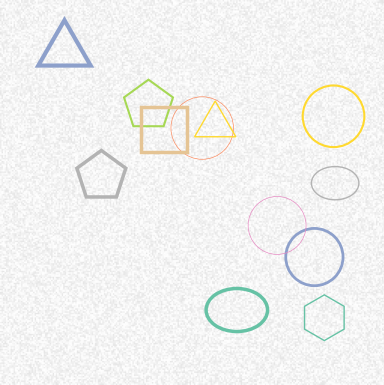[{"shape": "oval", "thickness": 2.5, "radius": 0.4, "center": [0.615, 0.195]}, {"shape": "hexagon", "thickness": 1, "radius": 0.3, "center": [0.842, 0.175]}, {"shape": "circle", "thickness": 0.5, "radius": 0.41, "center": [0.525, 0.667]}, {"shape": "circle", "thickness": 2, "radius": 0.37, "center": [0.817, 0.332]}, {"shape": "triangle", "thickness": 3, "radius": 0.39, "center": [0.167, 0.869]}, {"shape": "circle", "thickness": 0.5, "radius": 0.38, "center": [0.72, 0.414]}, {"shape": "pentagon", "thickness": 1.5, "radius": 0.33, "center": [0.386, 0.726]}, {"shape": "triangle", "thickness": 1, "radius": 0.31, "center": [0.559, 0.676]}, {"shape": "circle", "thickness": 1.5, "radius": 0.4, "center": [0.866, 0.698]}, {"shape": "square", "thickness": 2.5, "radius": 0.3, "center": [0.427, 0.664]}, {"shape": "oval", "thickness": 1, "radius": 0.31, "center": [0.871, 0.524]}, {"shape": "pentagon", "thickness": 2.5, "radius": 0.33, "center": [0.263, 0.542]}]